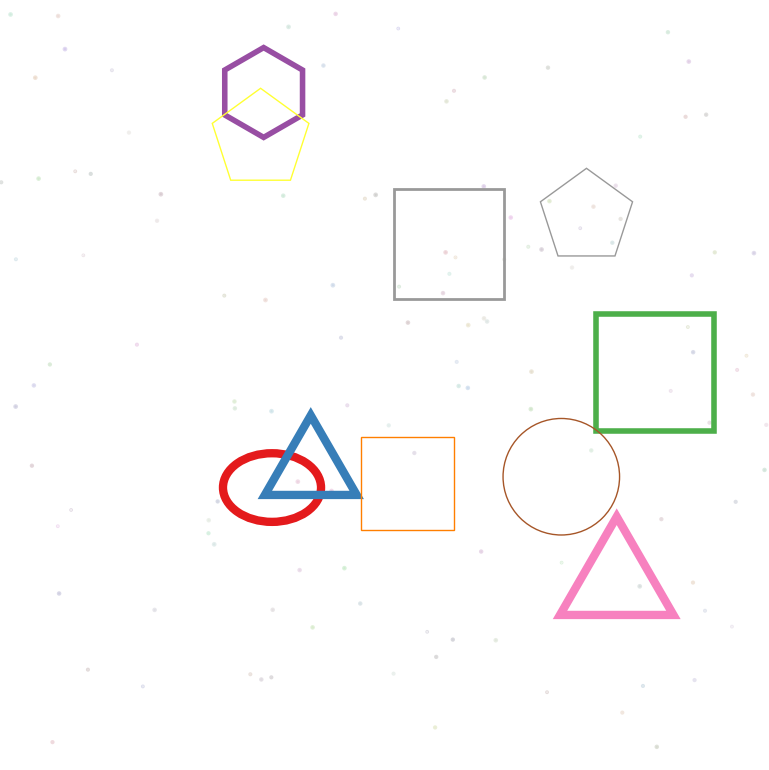[{"shape": "oval", "thickness": 3, "radius": 0.32, "center": [0.353, 0.367]}, {"shape": "triangle", "thickness": 3, "radius": 0.34, "center": [0.404, 0.392]}, {"shape": "square", "thickness": 2, "radius": 0.38, "center": [0.851, 0.516]}, {"shape": "hexagon", "thickness": 2, "radius": 0.29, "center": [0.342, 0.88]}, {"shape": "square", "thickness": 0.5, "radius": 0.3, "center": [0.529, 0.372]}, {"shape": "pentagon", "thickness": 0.5, "radius": 0.33, "center": [0.338, 0.819]}, {"shape": "circle", "thickness": 0.5, "radius": 0.38, "center": [0.729, 0.381]}, {"shape": "triangle", "thickness": 3, "radius": 0.43, "center": [0.801, 0.244]}, {"shape": "pentagon", "thickness": 0.5, "radius": 0.31, "center": [0.762, 0.718]}, {"shape": "square", "thickness": 1, "radius": 0.36, "center": [0.583, 0.684]}]